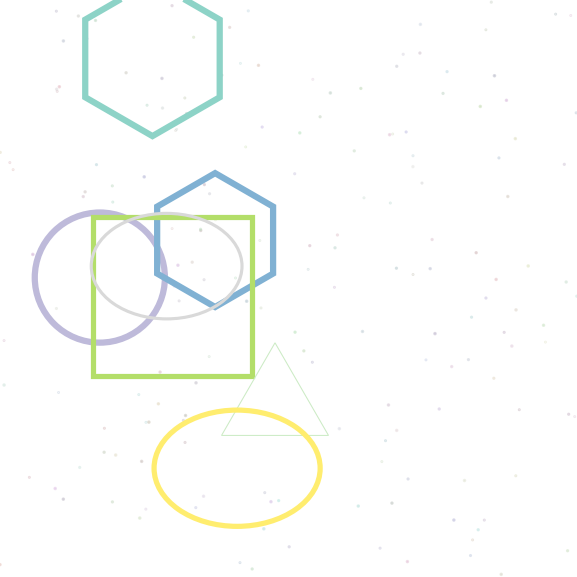[{"shape": "hexagon", "thickness": 3, "radius": 0.67, "center": [0.264, 0.898]}, {"shape": "circle", "thickness": 3, "radius": 0.56, "center": [0.173, 0.518]}, {"shape": "hexagon", "thickness": 3, "radius": 0.58, "center": [0.373, 0.583]}, {"shape": "square", "thickness": 2.5, "radius": 0.69, "center": [0.299, 0.485]}, {"shape": "oval", "thickness": 1.5, "radius": 0.65, "center": [0.289, 0.538]}, {"shape": "triangle", "thickness": 0.5, "radius": 0.53, "center": [0.476, 0.299]}, {"shape": "oval", "thickness": 2.5, "radius": 0.72, "center": [0.411, 0.188]}]